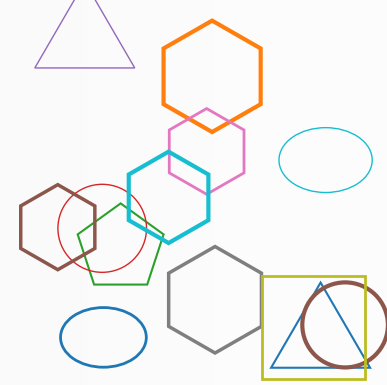[{"shape": "oval", "thickness": 2, "radius": 0.55, "center": [0.267, 0.124]}, {"shape": "triangle", "thickness": 1.5, "radius": 0.74, "center": [0.827, 0.119]}, {"shape": "hexagon", "thickness": 3, "radius": 0.72, "center": [0.547, 0.802]}, {"shape": "pentagon", "thickness": 1.5, "radius": 0.58, "center": [0.311, 0.355]}, {"shape": "circle", "thickness": 1, "radius": 0.57, "center": [0.264, 0.407]}, {"shape": "triangle", "thickness": 1, "radius": 0.74, "center": [0.219, 0.898]}, {"shape": "hexagon", "thickness": 2.5, "radius": 0.55, "center": [0.149, 0.41]}, {"shape": "circle", "thickness": 3, "radius": 0.55, "center": [0.891, 0.156]}, {"shape": "hexagon", "thickness": 2, "radius": 0.56, "center": [0.533, 0.607]}, {"shape": "hexagon", "thickness": 2.5, "radius": 0.69, "center": [0.555, 0.221]}, {"shape": "square", "thickness": 2, "radius": 0.67, "center": [0.808, 0.149]}, {"shape": "hexagon", "thickness": 3, "radius": 0.59, "center": [0.435, 0.487]}, {"shape": "oval", "thickness": 1, "radius": 0.6, "center": [0.84, 0.584]}]